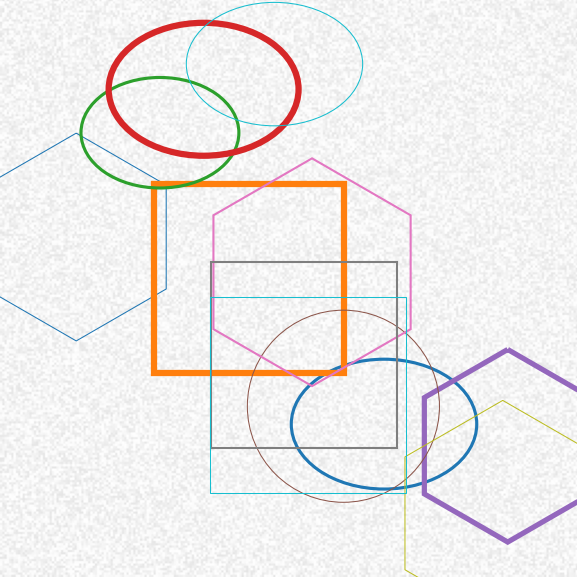[{"shape": "hexagon", "thickness": 0.5, "radius": 0.9, "center": [0.132, 0.589]}, {"shape": "oval", "thickness": 1.5, "radius": 0.8, "center": [0.665, 0.265]}, {"shape": "square", "thickness": 3, "radius": 0.82, "center": [0.431, 0.517]}, {"shape": "oval", "thickness": 1.5, "radius": 0.68, "center": [0.277, 0.769]}, {"shape": "oval", "thickness": 3, "radius": 0.82, "center": [0.353, 0.845]}, {"shape": "hexagon", "thickness": 2.5, "radius": 0.83, "center": [0.879, 0.227]}, {"shape": "circle", "thickness": 0.5, "radius": 0.83, "center": [0.595, 0.296]}, {"shape": "hexagon", "thickness": 1, "radius": 0.99, "center": [0.54, 0.528]}, {"shape": "square", "thickness": 1, "radius": 0.81, "center": [0.526, 0.384]}, {"shape": "hexagon", "thickness": 0.5, "radius": 0.98, "center": [0.871, 0.11]}, {"shape": "square", "thickness": 0.5, "radius": 0.85, "center": [0.533, 0.316]}, {"shape": "oval", "thickness": 0.5, "radius": 0.76, "center": [0.475, 0.888]}]